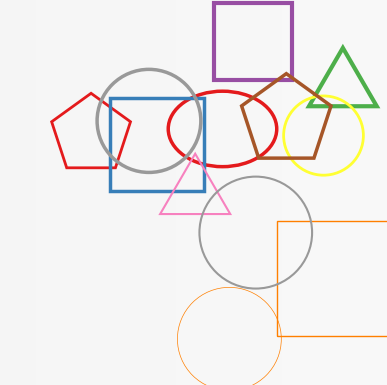[{"shape": "oval", "thickness": 2.5, "radius": 0.7, "center": [0.574, 0.665]}, {"shape": "pentagon", "thickness": 2, "radius": 0.53, "center": [0.235, 0.651]}, {"shape": "square", "thickness": 2.5, "radius": 0.61, "center": [0.404, 0.624]}, {"shape": "triangle", "thickness": 3, "radius": 0.5, "center": [0.885, 0.775]}, {"shape": "square", "thickness": 3, "radius": 0.5, "center": [0.653, 0.893]}, {"shape": "circle", "thickness": 0.5, "radius": 0.67, "center": [0.592, 0.12]}, {"shape": "square", "thickness": 1, "radius": 0.75, "center": [0.863, 0.276]}, {"shape": "circle", "thickness": 2, "radius": 0.51, "center": [0.835, 0.648]}, {"shape": "pentagon", "thickness": 2.5, "radius": 0.61, "center": [0.739, 0.687]}, {"shape": "triangle", "thickness": 1.5, "radius": 0.52, "center": [0.504, 0.496]}, {"shape": "circle", "thickness": 1.5, "radius": 0.73, "center": [0.66, 0.396]}, {"shape": "circle", "thickness": 2.5, "radius": 0.67, "center": [0.384, 0.686]}]